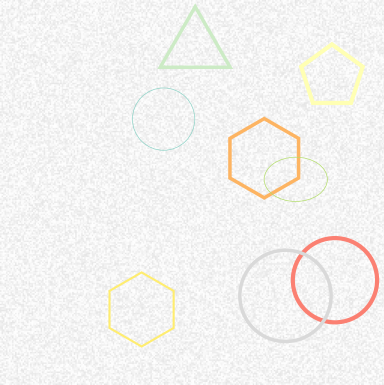[{"shape": "circle", "thickness": 0.5, "radius": 0.4, "center": [0.425, 0.691]}, {"shape": "pentagon", "thickness": 3, "radius": 0.42, "center": [0.862, 0.801]}, {"shape": "circle", "thickness": 3, "radius": 0.55, "center": [0.87, 0.272]}, {"shape": "hexagon", "thickness": 2.5, "radius": 0.51, "center": [0.686, 0.589]}, {"shape": "oval", "thickness": 0.5, "radius": 0.41, "center": [0.768, 0.534]}, {"shape": "circle", "thickness": 2.5, "radius": 0.59, "center": [0.741, 0.232]}, {"shape": "triangle", "thickness": 2.5, "radius": 0.52, "center": [0.507, 0.878]}, {"shape": "hexagon", "thickness": 1.5, "radius": 0.48, "center": [0.368, 0.196]}]